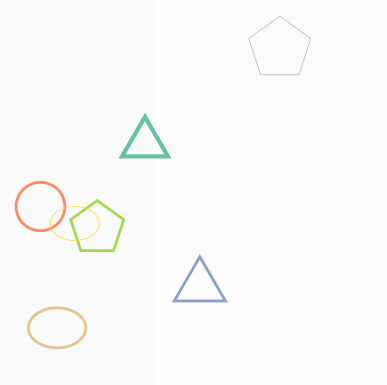[{"shape": "triangle", "thickness": 3, "radius": 0.34, "center": [0.374, 0.628]}, {"shape": "circle", "thickness": 2, "radius": 0.31, "center": [0.104, 0.464]}, {"shape": "triangle", "thickness": 2, "radius": 0.38, "center": [0.516, 0.256]}, {"shape": "pentagon", "thickness": 2, "radius": 0.36, "center": [0.251, 0.407]}, {"shape": "oval", "thickness": 0.5, "radius": 0.32, "center": [0.193, 0.419]}, {"shape": "oval", "thickness": 2, "radius": 0.37, "center": [0.147, 0.148]}, {"shape": "pentagon", "thickness": 0.5, "radius": 0.42, "center": [0.722, 0.874]}]